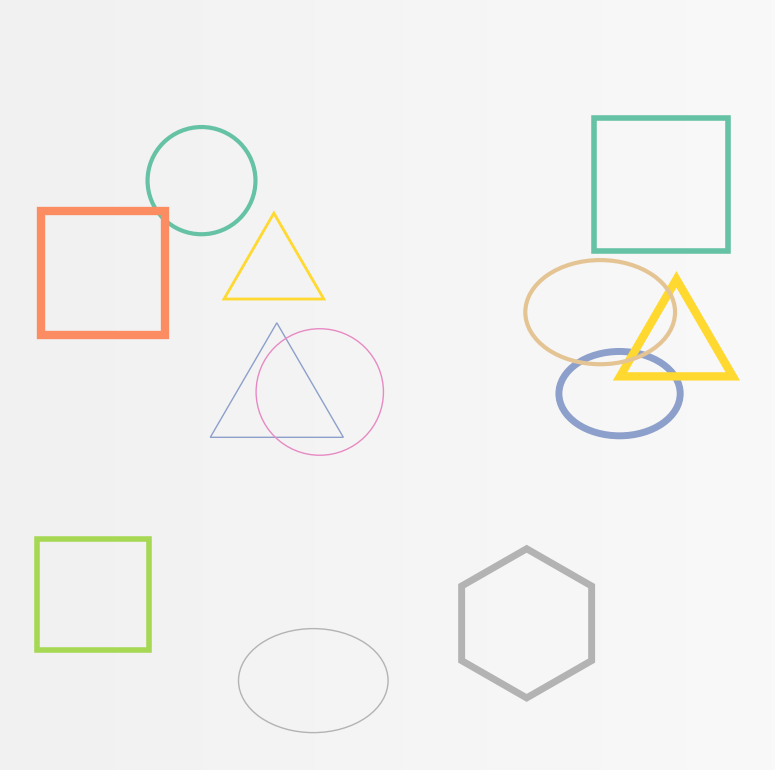[{"shape": "square", "thickness": 2, "radius": 0.43, "center": [0.853, 0.761]}, {"shape": "circle", "thickness": 1.5, "radius": 0.35, "center": [0.26, 0.765]}, {"shape": "square", "thickness": 3, "radius": 0.4, "center": [0.133, 0.646]}, {"shape": "triangle", "thickness": 0.5, "radius": 0.5, "center": [0.357, 0.482]}, {"shape": "oval", "thickness": 2.5, "radius": 0.39, "center": [0.799, 0.489]}, {"shape": "circle", "thickness": 0.5, "radius": 0.41, "center": [0.413, 0.491]}, {"shape": "square", "thickness": 2, "radius": 0.36, "center": [0.12, 0.228]}, {"shape": "triangle", "thickness": 1, "radius": 0.37, "center": [0.353, 0.649]}, {"shape": "triangle", "thickness": 3, "radius": 0.42, "center": [0.873, 0.553]}, {"shape": "oval", "thickness": 1.5, "radius": 0.48, "center": [0.774, 0.595]}, {"shape": "oval", "thickness": 0.5, "radius": 0.48, "center": [0.404, 0.116]}, {"shape": "hexagon", "thickness": 2.5, "radius": 0.48, "center": [0.68, 0.19]}]